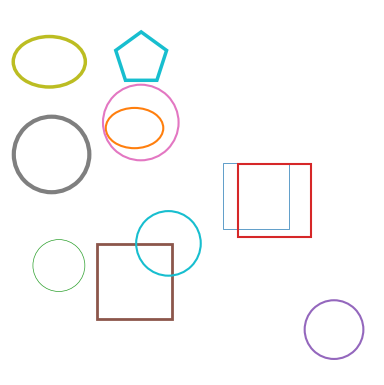[{"shape": "square", "thickness": 0.5, "radius": 0.43, "center": [0.666, 0.492]}, {"shape": "oval", "thickness": 1.5, "radius": 0.37, "center": [0.349, 0.667]}, {"shape": "circle", "thickness": 0.5, "radius": 0.34, "center": [0.153, 0.31]}, {"shape": "square", "thickness": 1.5, "radius": 0.47, "center": [0.712, 0.479]}, {"shape": "circle", "thickness": 1.5, "radius": 0.38, "center": [0.868, 0.144]}, {"shape": "square", "thickness": 2, "radius": 0.49, "center": [0.349, 0.268]}, {"shape": "circle", "thickness": 1.5, "radius": 0.49, "center": [0.366, 0.682]}, {"shape": "circle", "thickness": 3, "radius": 0.49, "center": [0.134, 0.599]}, {"shape": "oval", "thickness": 2.5, "radius": 0.47, "center": [0.128, 0.84]}, {"shape": "pentagon", "thickness": 2.5, "radius": 0.35, "center": [0.367, 0.848]}, {"shape": "circle", "thickness": 1.5, "radius": 0.42, "center": [0.438, 0.368]}]